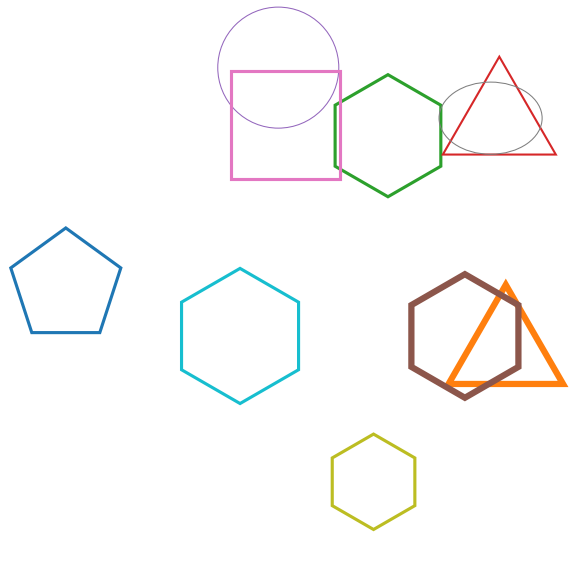[{"shape": "pentagon", "thickness": 1.5, "radius": 0.5, "center": [0.114, 0.504]}, {"shape": "triangle", "thickness": 3, "radius": 0.57, "center": [0.876, 0.391]}, {"shape": "hexagon", "thickness": 1.5, "radius": 0.53, "center": [0.672, 0.764]}, {"shape": "triangle", "thickness": 1, "radius": 0.56, "center": [0.865, 0.788]}, {"shape": "circle", "thickness": 0.5, "radius": 0.52, "center": [0.482, 0.882]}, {"shape": "hexagon", "thickness": 3, "radius": 0.53, "center": [0.805, 0.417]}, {"shape": "square", "thickness": 1.5, "radius": 0.47, "center": [0.495, 0.783]}, {"shape": "oval", "thickness": 0.5, "radius": 0.45, "center": [0.85, 0.794]}, {"shape": "hexagon", "thickness": 1.5, "radius": 0.41, "center": [0.647, 0.165]}, {"shape": "hexagon", "thickness": 1.5, "radius": 0.58, "center": [0.416, 0.417]}]